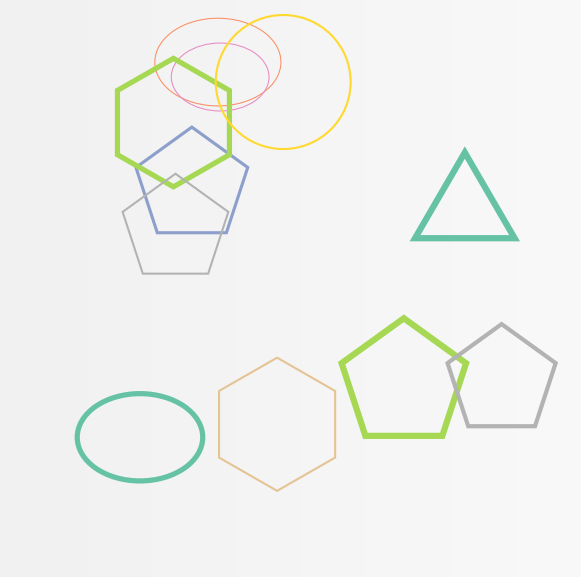[{"shape": "oval", "thickness": 2.5, "radius": 0.54, "center": [0.241, 0.242]}, {"shape": "triangle", "thickness": 3, "radius": 0.49, "center": [0.8, 0.636]}, {"shape": "oval", "thickness": 0.5, "radius": 0.54, "center": [0.375, 0.892]}, {"shape": "pentagon", "thickness": 1.5, "radius": 0.51, "center": [0.33, 0.678]}, {"shape": "oval", "thickness": 0.5, "radius": 0.42, "center": [0.379, 0.866]}, {"shape": "pentagon", "thickness": 3, "radius": 0.56, "center": [0.695, 0.335]}, {"shape": "hexagon", "thickness": 2.5, "radius": 0.56, "center": [0.298, 0.787]}, {"shape": "circle", "thickness": 1, "radius": 0.58, "center": [0.487, 0.857]}, {"shape": "hexagon", "thickness": 1, "radius": 0.58, "center": [0.477, 0.264]}, {"shape": "pentagon", "thickness": 1, "radius": 0.48, "center": [0.302, 0.603]}, {"shape": "pentagon", "thickness": 2, "radius": 0.49, "center": [0.863, 0.34]}]